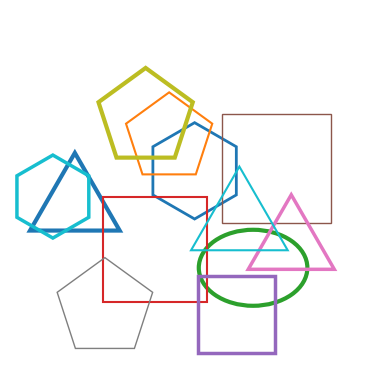[{"shape": "hexagon", "thickness": 2, "radius": 0.63, "center": [0.505, 0.556]}, {"shape": "triangle", "thickness": 3, "radius": 0.67, "center": [0.194, 0.468]}, {"shape": "pentagon", "thickness": 1.5, "radius": 0.59, "center": [0.439, 0.642]}, {"shape": "oval", "thickness": 3, "radius": 0.71, "center": [0.657, 0.304]}, {"shape": "square", "thickness": 1.5, "radius": 0.68, "center": [0.403, 0.352]}, {"shape": "square", "thickness": 2.5, "radius": 0.5, "center": [0.614, 0.182]}, {"shape": "square", "thickness": 1, "radius": 0.71, "center": [0.718, 0.562]}, {"shape": "triangle", "thickness": 2.5, "radius": 0.65, "center": [0.757, 0.365]}, {"shape": "pentagon", "thickness": 1, "radius": 0.65, "center": [0.272, 0.2]}, {"shape": "pentagon", "thickness": 3, "radius": 0.64, "center": [0.378, 0.695]}, {"shape": "hexagon", "thickness": 2.5, "radius": 0.54, "center": [0.137, 0.489]}, {"shape": "triangle", "thickness": 1.5, "radius": 0.72, "center": [0.622, 0.422]}]